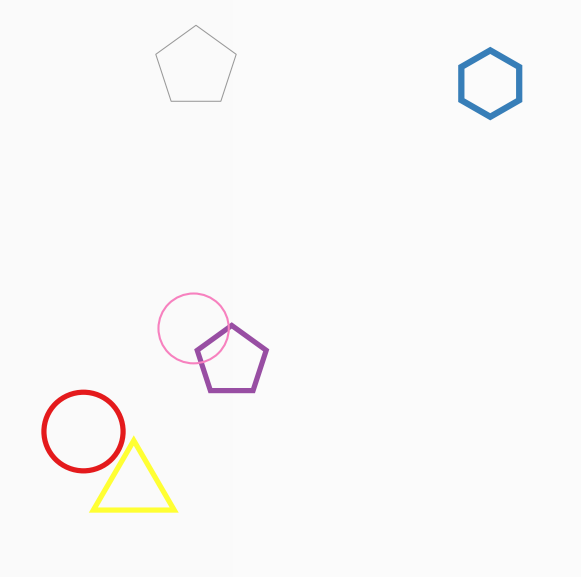[{"shape": "circle", "thickness": 2.5, "radius": 0.34, "center": [0.144, 0.252]}, {"shape": "hexagon", "thickness": 3, "radius": 0.29, "center": [0.843, 0.854]}, {"shape": "pentagon", "thickness": 2.5, "radius": 0.31, "center": [0.399, 0.373]}, {"shape": "triangle", "thickness": 2.5, "radius": 0.4, "center": [0.23, 0.156]}, {"shape": "circle", "thickness": 1, "radius": 0.3, "center": [0.333, 0.43]}, {"shape": "pentagon", "thickness": 0.5, "radius": 0.36, "center": [0.337, 0.883]}]